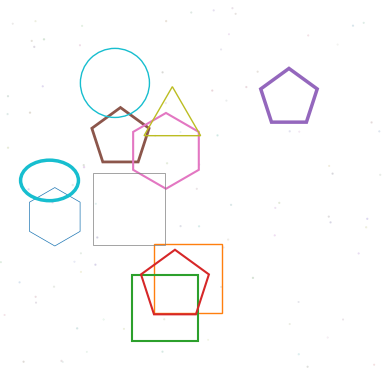[{"shape": "hexagon", "thickness": 0.5, "radius": 0.38, "center": [0.142, 0.437]}, {"shape": "square", "thickness": 1, "radius": 0.44, "center": [0.488, 0.277]}, {"shape": "square", "thickness": 1.5, "radius": 0.43, "center": [0.427, 0.2]}, {"shape": "pentagon", "thickness": 1.5, "radius": 0.46, "center": [0.454, 0.259]}, {"shape": "pentagon", "thickness": 2.5, "radius": 0.39, "center": [0.751, 0.745]}, {"shape": "pentagon", "thickness": 2, "radius": 0.39, "center": [0.313, 0.643]}, {"shape": "hexagon", "thickness": 1.5, "radius": 0.49, "center": [0.431, 0.608]}, {"shape": "square", "thickness": 0.5, "radius": 0.47, "center": [0.335, 0.457]}, {"shape": "triangle", "thickness": 1, "radius": 0.42, "center": [0.448, 0.69]}, {"shape": "circle", "thickness": 1, "radius": 0.45, "center": [0.298, 0.785]}, {"shape": "oval", "thickness": 2.5, "radius": 0.38, "center": [0.129, 0.531]}]